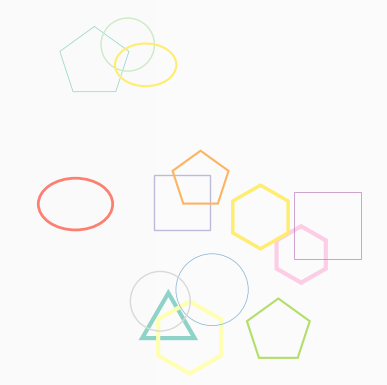[{"shape": "triangle", "thickness": 3, "radius": 0.39, "center": [0.435, 0.161]}, {"shape": "pentagon", "thickness": 0.5, "radius": 0.47, "center": [0.244, 0.838]}, {"shape": "hexagon", "thickness": 3, "radius": 0.47, "center": [0.489, 0.123]}, {"shape": "square", "thickness": 1, "radius": 0.36, "center": [0.469, 0.474]}, {"shape": "oval", "thickness": 2, "radius": 0.48, "center": [0.195, 0.47]}, {"shape": "circle", "thickness": 0.5, "radius": 0.47, "center": [0.547, 0.248]}, {"shape": "pentagon", "thickness": 1.5, "radius": 0.38, "center": [0.518, 0.533]}, {"shape": "pentagon", "thickness": 1.5, "radius": 0.43, "center": [0.718, 0.139]}, {"shape": "hexagon", "thickness": 3, "radius": 0.37, "center": [0.777, 0.339]}, {"shape": "circle", "thickness": 1, "radius": 0.39, "center": [0.414, 0.218]}, {"shape": "square", "thickness": 0.5, "radius": 0.44, "center": [0.845, 0.414]}, {"shape": "circle", "thickness": 1, "radius": 0.34, "center": [0.33, 0.884]}, {"shape": "hexagon", "thickness": 2.5, "radius": 0.41, "center": [0.672, 0.436]}, {"shape": "oval", "thickness": 1.5, "radius": 0.4, "center": [0.376, 0.832]}]